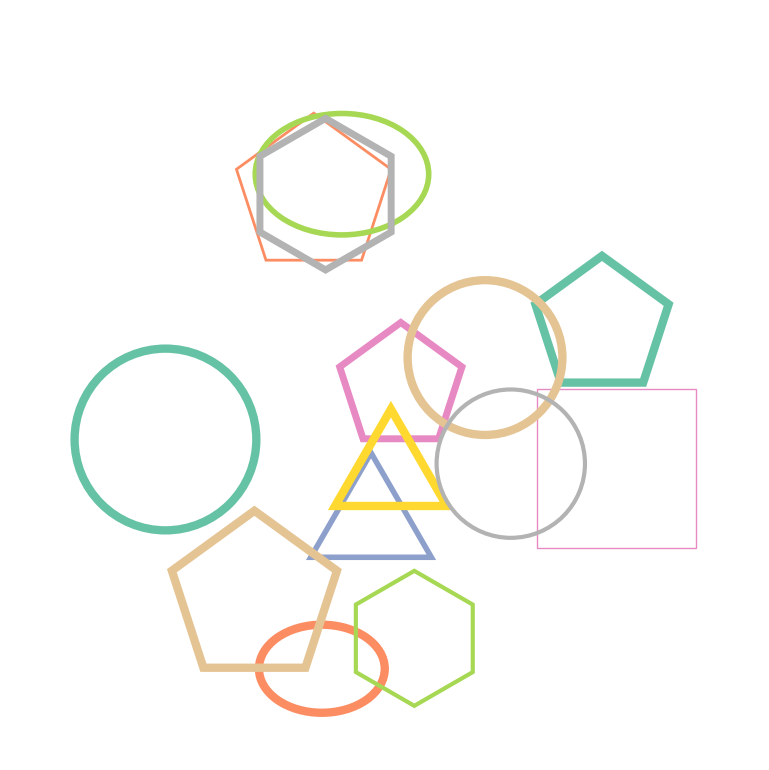[{"shape": "circle", "thickness": 3, "radius": 0.59, "center": [0.215, 0.429]}, {"shape": "pentagon", "thickness": 3, "radius": 0.45, "center": [0.782, 0.577]}, {"shape": "oval", "thickness": 3, "radius": 0.41, "center": [0.418, 0.132]}, {"shape": "pentagon", "thickness": 1, "radius": 0.53, "center": [0.407, 0.748]}, {"shape": "triangle", "thickness": 2, "radius": 0.45, "center": [0.482, 0.321]}, {"shape": "pentagon", "thickness": 2.5, "radius": 0.42, "center": [0.521, 0.498]}, {"shape": "square", "thickness": 0.5, "radius": 0.51, "center": [0.801, 0.392]}, {"shape": "oval", "thickness": 2, "radius": 0.56, "center": [0.444, 0.774]}, {"shape": "hexagon", "thickness": 1.5, "radius": 0.44, "center": [0.538, 0.171]}, {"shape": "triangle", "thickness": 3, "radius": 0.42, "center": [0.508, 0.385]}, {"shape": "pentagon", "thickness": 3, "radius": 0.56, "center": [0.33, 0.224]}, {"shape": "circle", "thickness": 3, "radius": 0.5, "center": [0.63, 0.536]}, {"shape": "hexagon", "thickness": 2.5, "radius": 0.49, "center": [0.423, 0.748]}, {"shape": "circle", "thickness": 1.5, "radius": 0.48, "center": [0.663, 0.398]}]